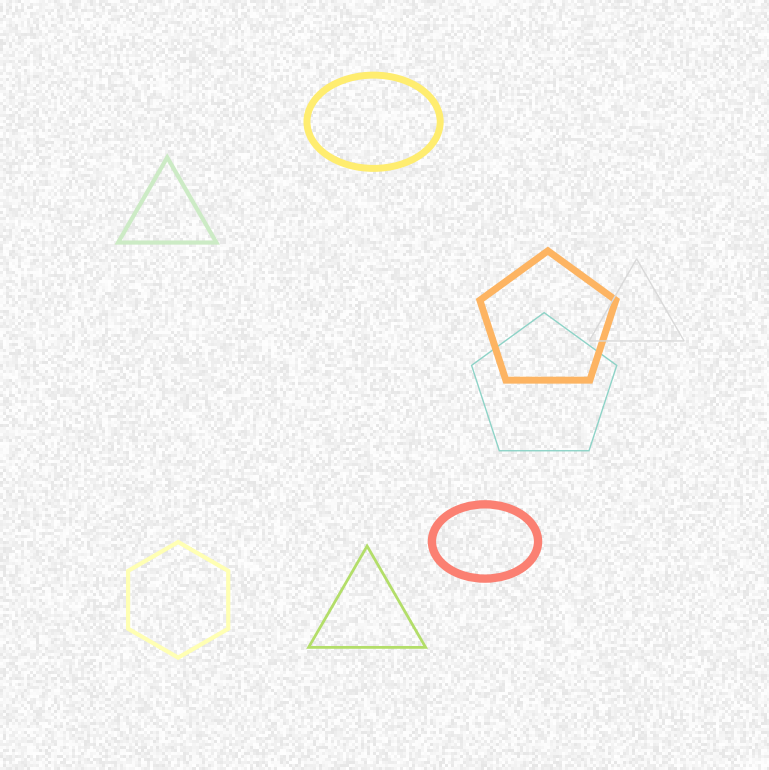[{"shape": "pentagon", "thickness": 0.5, "radius": 0.5, "center": [0.707, 0.495]}, {"shape": "hexagon", "thickness": 1.5, "radius": 0.38, "center": [0.231, 0.221]}, {"shape": "oval", "thickness": 3, "radius": 0.34, "center": [0.63, 0.297]}, {"shape": "pentagon", "thickness": 2.5, "radius": 0.46, "center": [0.712, 0.581]}, {"shape": "triangle", "thickness": 1, "radius": 0.44, "center": [0.477, 0.203]}, {"shape": "triangle", "thickness": 0.5, "radius": 0.36, "center": [0.827, 0.593]}, {"shape": "triangle", "thickness": 1.5, "radius": 0.37, "center": [0.217, 0.722]}, {"shape": "oval", "thickness": 2.5, "radius": 0.43, "center": [0.485, 0.842]}]